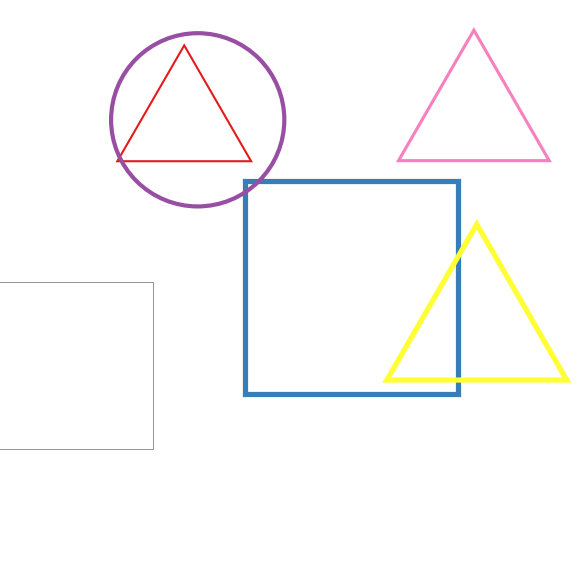[{"shape": "triangle", "thickness": 1, "radius": 0.67, "center": [0.319, 0.787]}, {"shape": "square", "thickness": 2.5, "radius": 0.92, "center": [0.608, 0.501]}, {"shape": "circle", "thickness": 2, "radius": 0.75, "center": [0.342, 0.792]}, {"shape": "triangle", "thickness": 2.5, "radius": 0.9, "center": [0.826, 0.431]}, {"shape": "triangle", "thickness": 1.5, "radius": 0.75, "center": [0.821, 0.796]}, {"shape": "square", "thickness": 0.5, "radius": 0.72, "center": [0.12, 0.367]}]